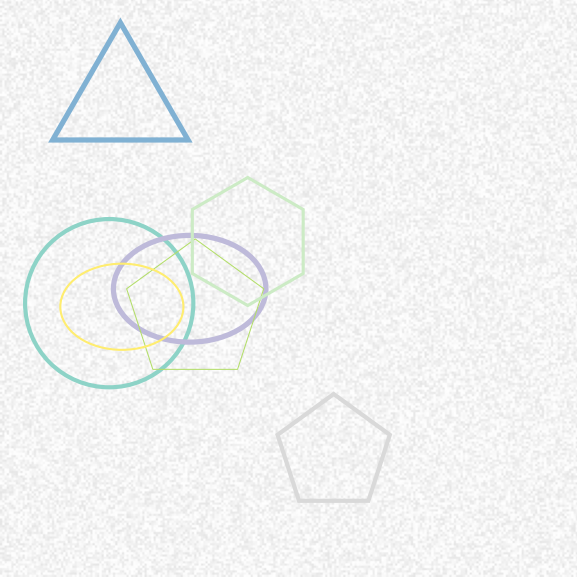[{"shape": "circle", "thickness": 2, "radius": 0.73, "center": [0.189, 0.474]}, {"shape": "oval", "thickness": 2.5, "radius": 0.66, "center": [0.328, 0.499]}, {"shape": "triangle", "thickness": 2.5, "radius": 0.68, "center": [0.208, 0.824]}, {"shape": "pentagon", "thickness": 0.5, "radius": 0.62, "center": [0.338, 0.461]}, {"shape": "pentagon", "thickness": 2, "radius": 0.51, "center": [0.578, 0.215]}, {"shape": "hexagon", "thickness": 1.5, "radius": 0.55, "center": [0.429, 0.581]}, {"shape": "oval", "thickness": 1, "radius": 0.53, "center": [0.211, 0.468]}]